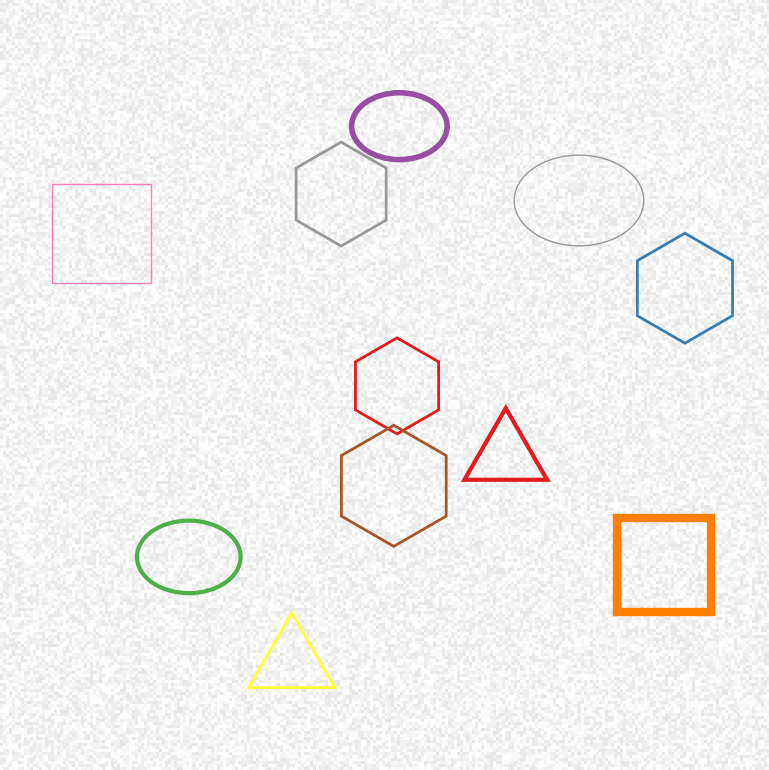[{"shape": "triangle", "thickness": 1.5, "radius": 0.31, "center": [0.657, 0.408]}, {"shape": "hexagon", "thickness": 1, "radius": 0.31, "center": [0.516, 0.499]}, {"shape": "hexagon", "thickness": 1, "radius": 0.36, "center": [0.889, 0.626]}, {"shape": "oval", "thickness": 1.5, "radius": 0.34, "center": [0.245, 0.277]}, {"shape": "oval", "thickness": 2, "radius": 0.31, "center": [0.519, 0.836]}, {"shape": "square", "thickness": 3, "radius": 0.31, "center": [0.863, 0.266]}, {"shape": "triangle", "thickness": 1, "radius": 0.32, "center": [0.379, 0.139]}, {"shape": "hexagon", "thickness": 1, "radius": 0.39, "center": [0.511, 0.369]}, {"shape": "square", "thickness": 0.5, "radius": 0.32, "center": [0.132, 0.697]}, {"shape": "hexagon", "thickness": 1, "radius": 0.34, "center": [0.443, 0.748]}, {"shape": "oval", "thickness": 0.5, "radius": 0.42, "center": [0.752, 0.74]}]